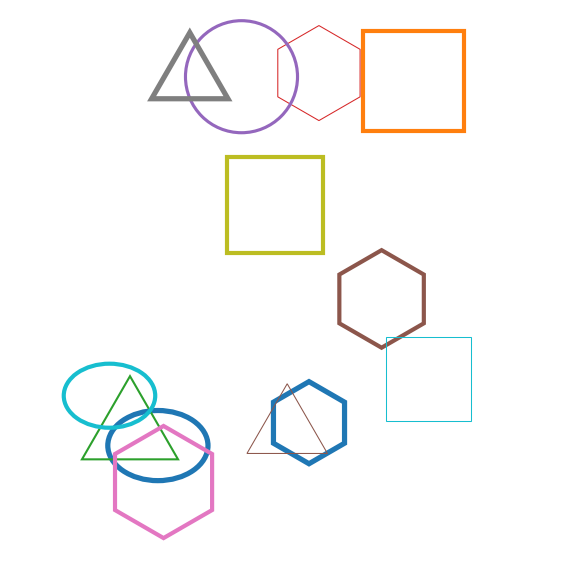[{"shape": "hexagon", "thickness": 2.5, "radius": 0.36, "center": [0.535, 0.267]}, {"shape": "oval", "thickness": 2.5, "radius": 0.43, "center": [0.273, 0.228]}, {"shape": "square", "thickness": 2, "radius": 0.44, "center": [0.716, 0.859]}, {"shape": "triangle", "thickness": 1, "radius": 0.48, "center": [0.225, 0.252]}, {"shape": "hexagon", "thickness": 0.5, "radius": 0.41, "center": [0.552, 0.873]}, {"shape": "circle", "thickness": 1.5, "radius": 0.49, "center": [0.418, 0.866]}, {"shape": "hexagon", "thickness": 2, "radius": 0.42, "center": [0.661, 0.481]}, {"shape": "triangle", "thickness": 0.5, "radius": 0.4, "center": [0.497, 0.254]}, {"shape": "hexagon", "thickness": 2, "radius": 0.49, "center": [0.283, 0.164]}, {"shape": "triangle", "thickness": 2.5, "radius": 0.38, "center": [0.329, 0.866]}, {"shape": "square", "thickness": 2, "radius": 0.41, "center": [0.476, 0.644]}, {"shape": "oval", "thickness": 2, "radius": 0.4, "center": [0.19, 0.314]}, {"shape": "square", "thickness": 0.5, "radius": 0.37, "center": [0.742, 0.342]}]